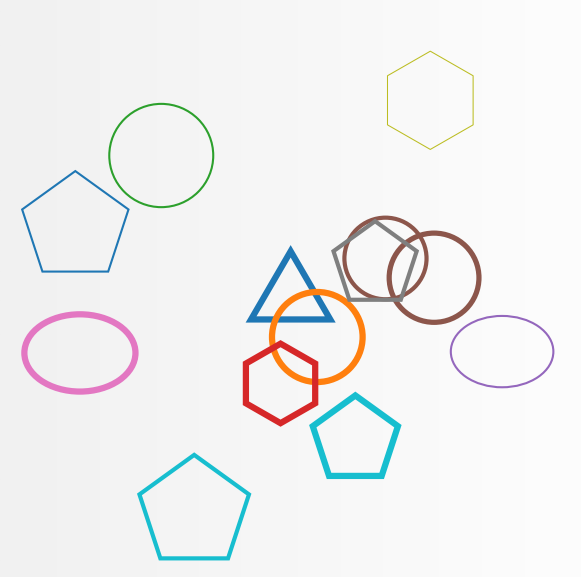[{"shape": "pentagon", "thickness": 1, "radius": 0.48, "center": [0.13, 0.607]}, {"shape": "triangle", "thickness": 3, "radius": 0.39, "center": [0.5, 0.485]}, {"shape": "circle", "thickness": 3, "radius": 0.39, "center": [0.546, 0.416]}, {"shape": "circle", "thickness": 1, "radius": 0.45, "center": [0.277, 0.73]}, {"shape": "hexagon", "thickness": 3, "radius": 0.34, "center": [0.483, 0.335]}, {"shape": "oval", "thickness": 1, "radius": 0.44, "center": [0.864, 0.39]}, {"shape": "circle", "thickness": 2.5, "radius": 0.39, "center": [0.747, 0.518]}, {"shape": "circle", "thickness": 2, "radius": 0.35, "center": [0.663, 0.552]}, {"shape": "oval", "thickness": 3, "radius": 0.48, "center": [0.137, 0.388]}, {"shape": "pentagon", "thickness": 2, "radius": 0.38, "center": [0.645, 0.541]}, {"shape": "hexagon", "thickness": 0.5, "radius": 0.43, "center": [0.74, 0.825]}, {"shape": "pentagon", "thickness": 3, "radius": 0.39, "center": [0.611, 0.237]}, {"shape": "pentagon", "thickness": 2, "radius": 0.5, "center": [0.334, 0.112]}]